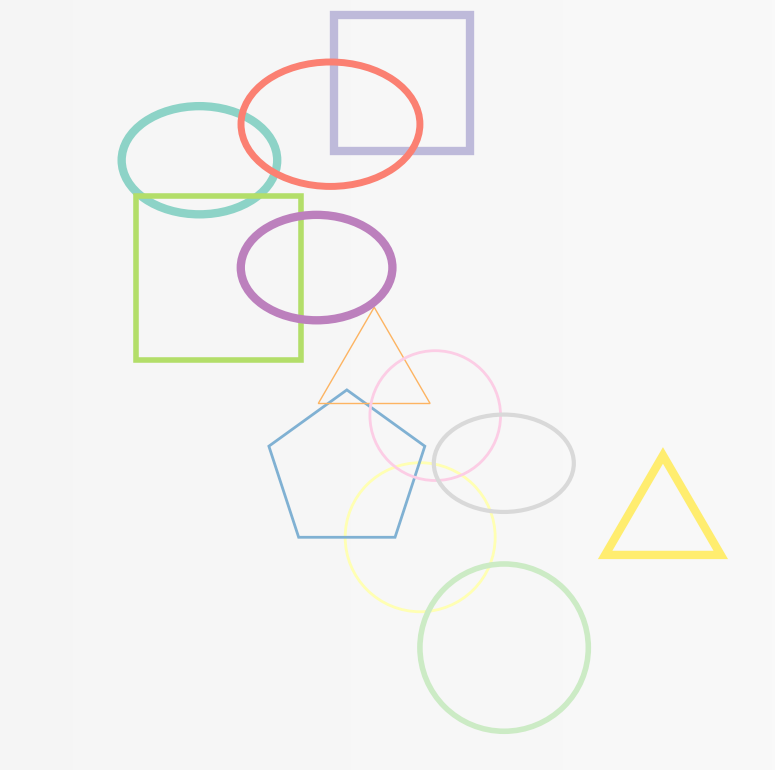[{"shape": "oval", "thickness": 3, "radius": 0.5, "center": [0.257, 0.792]}, {"shape": "circle", "thickness": 1, "radius": 0.48, "center": [0.542, 0.302]}, {"shape": "square", "thickness": 3, "radius": 0.44, "center": [0.518, 0.892]}, {"shape": "oval", "thickness": 2.5, "radius": 0.58, "center": [0.426, 0.839]}, {"shape": "pentagon", "thickness": 1, "radius": 0.53, "center": [0.448, 0.388]}, {"shape": "triangle", "thickness": 0.5, "radius": 0.42, "center": [0.483, 0.518]}, {"shape": "square", "thickness": 2, "radius": 0.53, "center": [0.282, 0.639]}, {"shape": "circle", "thickness": 1, "radius": 0.42, "center": [0.562, 0.46]}, {"shape": "oval", "thickness": 1.5, "radius": 0.45, "center": [0.65, 0.398]}, {"shape": "oval", "thickness": 3, "radius": 0.49, "center": [0.409, 0.652]}, {"shape": "circle", "thickness": 2, "radius": 0.54, "center": [0.65, 0.159]}, {"shape": "triangle", "thickness": 3, "radius": 0.43, "center": [0.855, 0.322]}]